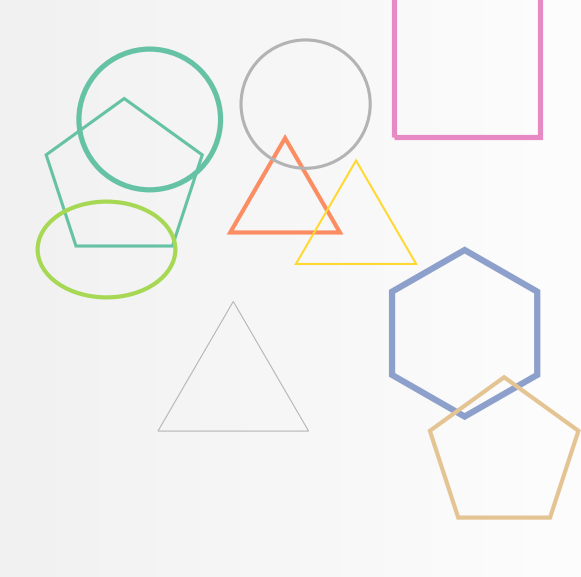[{"shape": "circle", "thickness": 2.5, "radius": 0.61, "center": [0.258, 0.792]}, {"shape": "pentagon", "thickness": 1.5, "radius": 0.71, "center": [0.214, 0.687]}, {"shape": "triangle", "thickness": 2, "radius": 0.54, "center": [0.49, 0.651]}, {"shape": "hexagon", "thickness": 3, "radius": 0.72, "center": [0.799, 0.422]}, {"shape": "square", "thickness": 2.5, "radius": 0.63, "center": [0.804, 0.888]}, {"shape": "oval", "thickness": 2, "radius": 0.59, "center": [0.183, 0.567]}, {"shape": "triangle", "thickness": 1, "radius": 0.6, "center": [0.613, 0.602]}, {"shape": "pentagon", "thickness": 2, "radius": 0.67, "center": [0.867, 0.212]}, {"shape": "circle", "thickness": 1.5, "radius": 0.56, "center": [0.526, 0.819]}, {"shape": "triangle", "thickness": 0.5, "radius": 0.75, "center": [0.401, 0.327]}]